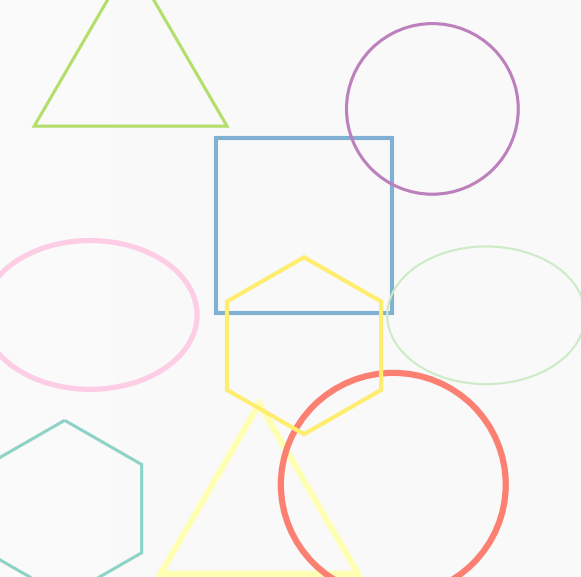[{"shape": "hexagon", "thickness": 1.5, "radius": 0.76, "center": [0.111, 0.118]}, {"shape": "triangle", "thickness": 3, "radius": 0.98, "center": [0.446, 0.104]}, {"shape": "circle", "thickness": 3, "radius": 0.97, "center": [0.677, 0.16]}, {"shape": "square", "thickness": 2, "radius": 0.76, "center": [0.523, 0.609]}, {"shape": "triangle", "thickness": 1.5, "radius": 0.96, "center": [0.225, 0.876]}, {"shape": "oval", "thickness": 2.5, "radius": 0.92, "center": [0.155, 0.454]}, {"shape": "circle", "thickness": 1.5, "radius": 0.74, "center": [0.744, 0.811]}, {"shape": "oval", "thickness": 1, "radius": 0.85, "center": [0.837, 0.453]}, {"shape": "hexagon", "thickness": 2, "radius": 0.77, "center": [0.523, 0.4]}]